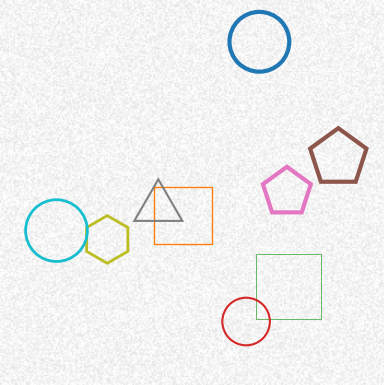[{"shape": "circle", "thickness": 3, "radius": 0.39, "center": [0.674, 0.891]}, {"shape": "square", "thickness": 1, "radius": 0.37, "center": [0.475, 0.44]}, {"shape": "square", "thickness": 0.5, "radius": 0.42, "center": [0.749, 0.257]}, {"shape": "circle", "thickness": 1.5, "radius": 0.31, "center": [0.639, 0.165]}, {"shape": "pentagon", "thickness": 3, "radius": 0.38, "center": [0.879, 0.59]}, {"shape": "pentagon", "thickness": 3, "radius": 0.33, "center": [0.745, 0.501]}, {"shape": "triangle", "thickness": 1.5, "radius": 0.36, "center": [0.411, 0.462]}, {"shape": "hexagon", "thickness": 2, "radius": 0.31, "center": [0.279, 0.378]}, {"shape": "circle", "thickness": 2, "radius": 0.4, "center": [0.147, 0.401]}]